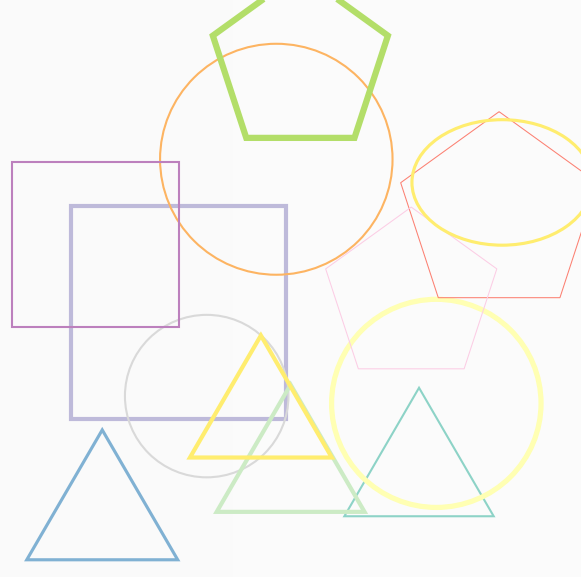[{"shape": "triangle", "thickness": 1, "radius": 0.74, "center": [0.721, 0.179]}, {"shape": "circle", "thickness": 2.5, "radius": 0.9, "center": [0.751, 0.301]}, {"shape": "square", "thickness": 2, "radius": 0.92, "center": [0.307, 0.458]}, {"shape": "pentagon", "thickness": 0.5, "radius": 0.89, "center": [0.859, 0.628]}, {"shape": "triangle", "thickness": 1.5, "radius": 0.75, "center": [0.176, 0.105]}, {"shape": "circle", "thickness": 1, "radius": 1.0, "center": [0.475, 0.723]}, {"shape": "pentagon", "thickness": 3, "radius": 0.79, "center": [0.517, 0.888]}, {"shape": "pentagon", "thickness": 0.5, "radius": 0.77, "center": [0.707, 0.486]}, {"shape": "circle", "thickness": 1, "radius": 0.7, "center": [0.356, 0.313]}, {"shape": "square", "thickness": 1, "radius": 0.72, "center": [0.164, 0.576]}, {"shape": "triangle", "thickness": 2, "radius": 0.73, "center": [0.5, 0.186]}, {"shape": "oval", "thickness": 1.5, "radius": 0.78, "center": [0.864, 0.683]}, {"shape": "triangle", "thickness": 2, "radius": 0.7, "center": [0.449, 0.277]}]